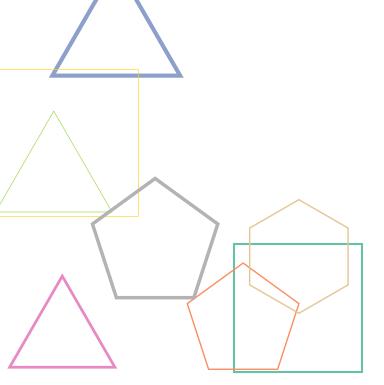[{"shape": "square", "thickness": 1.5, "radius": 0.83, "center": [0.774, 0.199]}, {"shape": "pentagon", "thickness": 1, "radius": 0.76, "center": [0.631, 0.164]}, {"shape": "triangle", "thickness": 3, "radius": 0.96, "center": [0.302, 0.899]}, {"shape": "triangle", "thickness": 2, "radius": 0.79, "center": [0.162, 0.125]}, {"shape": "triangle", "thickness": 0.5, "radius": 0.87, "center": [0.14, 0.537]}, {"shape": "square", "thickness": 0.5, "radius": 0.96, "center": [0.168, 0.63]}, {"shape": "hexagon", "thickness": 1, "radius": 0.74, "center": [0.776, 0.334]}, {"shape": "pentagon", "thickness": 2.5, "radius": 0.86, "center": [0.403, 0.365]}]